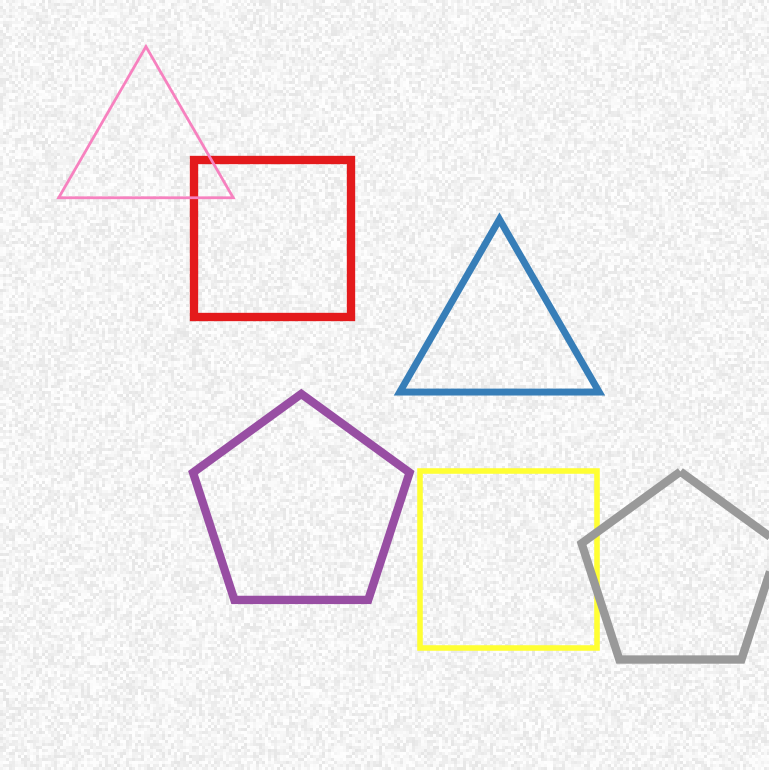[{"shape": "square", "thickness": 3, "radius": 0.51, "center": [0.354, 0.69]}, {"shape": "triangle", "thickness": 2.5, "radius": 0.75, "center": [0.649, 0.566]}, {"shape": "pentagon", "thickness": 3, "radius": 0.74, "center": [0.391, 0.341]}, {"shape": "square", "thickness": 2, "radius": 0.57, "center": [0.661, 0.273]}, {"shape": "triangle", "thickness": 1, "radius": 0.65, "center": [0.19, 0.809]}, {"shape": "pentagon", "thickness": 3, "radius": 0.67, "center": [0.884, 0.253]}]